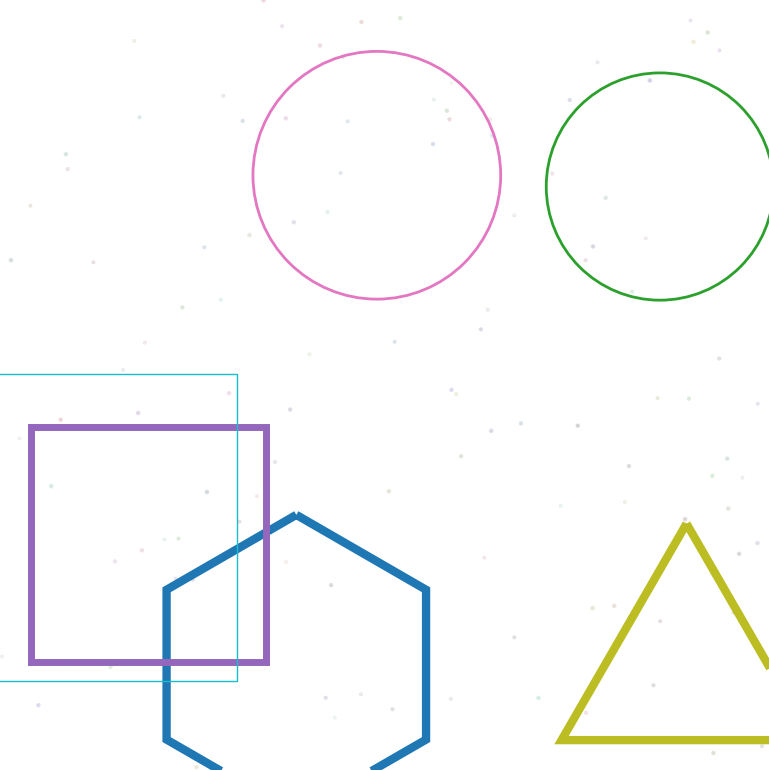[{"shape": "hexagon", "thickness": 3, "radius": 0.97, "center": [0.385, 0.137]}, {"shape": "circle", "thickness": 1, "radius": 0.74, "center": [0.857, 0.758]}, {"shape": "square", "thickness": 2.5, "radius": 0.76, "center": [0.193, 0.293]}, {"shape": "circle", "thickness": 1, "radius": 0.8, "center": [0.489, 0.772]}, {"shape": "triangle", "thickness": 3, "radius": 0.94, "center": [0.892, 0.133]}, {"shape": "square", "thickness": 0.5, "radius": 1.0, "center": [0.109, 0.315]}]